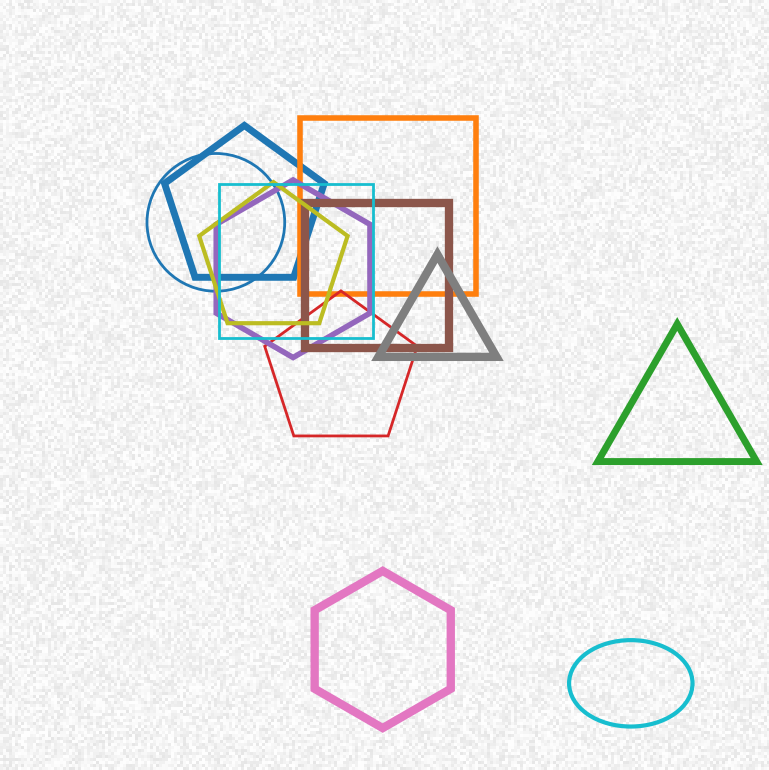[{"shape": "pentagon", "thickness": 2.5, "radius": 0.55, "center": [0.317, 0.728]}, {"shape": "circle", "thickness": 1, "radius": 0.45, "center": [0.28, 0.711]}, {"shape": "square", "thickness": 2, "radius": 0.57, "center": [0.504, 0.733]}, {"shape": "triangle", "thickness": 2.5, "radius": 0.6, "center": [0.88, 0.46]}, {"shape": "pentagon", "thickness": 1, "radius": 0.52, "center": [0.443, 0.518]}, {"shape": "hexagon", "thickness": 2, "radius": 0.58, "center": [0.381, 0.651]}, {"shape": "square", "thickness": 3, "radius": 0.47, "center": [0.49, 0.642]}, {"shape": "hexagon", "thickness": 3, "radius": 0.51, "center": [0.497, 0.157]}, {"shape": "triangle", "thickness": 3, "radius": 0.44, "center": [0.568, 0.581]}, {"shape": "pentagon", "thickness": 1.5, "radius": 0.51, "center": [0.355, 0.662]}, {"shape": "oval", "thickness": 1.5, "radius": 0.4, "center": [0.819, 0.113]}, {"shape": "square", "thickness": 1, "radius": 0.5, "center": [0.384, 0.661]}]